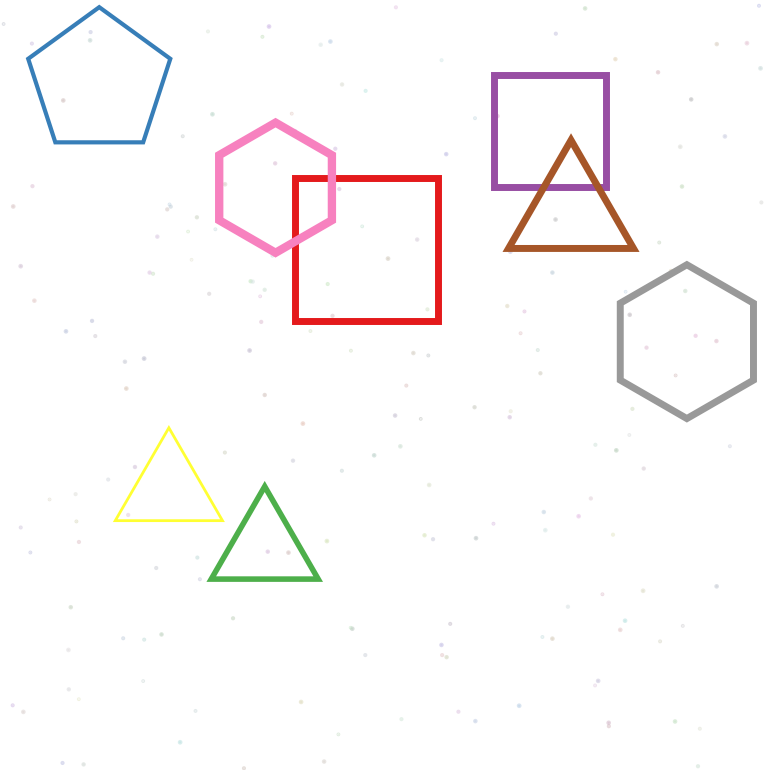[{"shape": "square", "thickness": 2.5, "radius": 0.46, "center": [0.476, 0.676]}, {"shape": "pentagon", "thickness": 1.5, "radius": 0.49, "center": [0.129, 0.894]}, {"shape": "triangle", "thickness": 2, "radius": 0.4, "center": [0.344, 0.288]}, {"shape": "square", "thickness": 2.5, "radius": 0.36, "center": [0.714, 0.83]}, {"shape": "triangle", "thickness": 1, "radius": 0.4, "center": [0.219, 0.364]}, {"shape": "triangle", "thickness": 2.5, "radius": 0.47, "center": [0.742, 0.724]}, {"shape": "hexagon", "thickness": 3, "radius": 0.42, "center": [0.358, 0.756]}, {"shape": "hexagon", "thickness": 2.5, "radius": 0.5, "center": [0.892, 0.556]}]